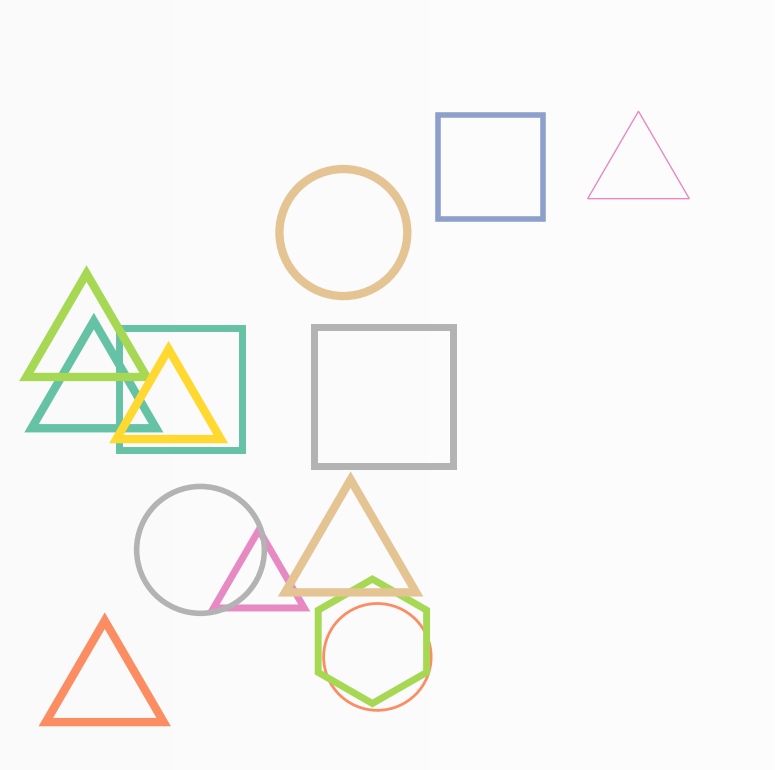[{"shape": "square", "thickness": 2.5, "radius": 0.4, "center": [0.233, 0.495]}, {"shape": "triangle", "thickness": 3, "radius": 0.46, "center": [0.121, 0.49]}, {"shape": "circle", "thickness": 1, "radius": 0.35, "center": [0.487, 0.147]}, {"shape": "triangle", "thickness": 3, "radius": 0.44, "center": [0.135, 0.106]}, {"shape": "square", "thickness": 2, "radius": 0.34, "center": [0.633, 0.783]}, {"shape": "triangle", "thickness": 2.5, "radius": 0.34, "center": [0.334, 0.244]}, {"shape": "triangle", "thickness": 0.5, "radius": 0.38, "center": [0.824, 0.78]}, {"shape": "triangle", "thickness": 3, "radius": 0.45, "center": [0.112, 0.555]}, {"shape": "hexagon", "thickness": 2.5, "radius": 0.4, "center": [0.481, 0.167]}, {"shape": "triangle", "thickness": 3, "radius": 0.39, "center": [0.218, 0.469]}, {"shape": "triangle", "thickness": 3, "radius": 0.49, "center": [0.452, 0.279]}, {"shape": "circle", "thickness": 3, "radius": 0.41, "center": [0.443, 0.698]}, {"shape": "circle", "thickness": 2, "radius": 0.41, "center": [0.259, 0.286]}, {"shape": "square", "thickness": 2.5, "radius": 0.45, "center": [0.495, 0.485]}]